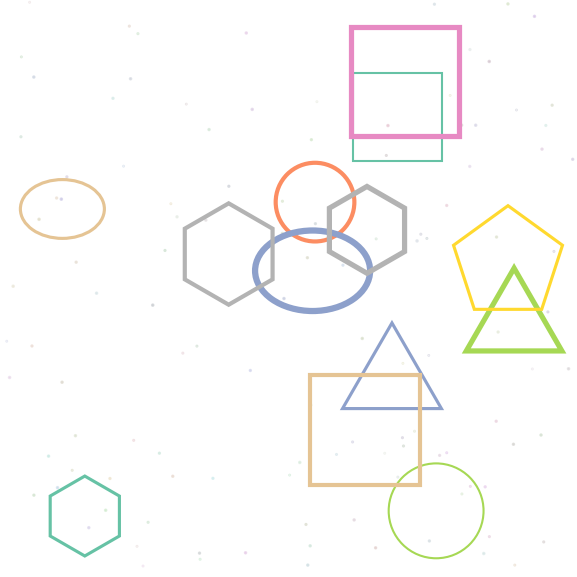[{"shape": "square", "thickness": 1, "radius": 0.38, "center": [0.688, 0.797]}, {"shape": "hexagon", "thickness": 1.5, "radius": 0.35, "center": [0.147, 0.106]}, {"shape": "circle", "thickness": 2, "radius": 0.34, "center": [0.545, 0.649]}, {"shape": "oval", "thickness": 3, "radius": 0.5, "center": [0.541, 0.53]}, {"shape": "triangle", "thickness": 1.5, "radius": 0.49, "center": [0.679, 0.341]}, {"shape": "square", "thickness": 2.5, "radius": 0.47, "center": [0.701, 0.858]}, {"shape": "triangle", "thickness": 2.5, "radius": 0.48, "center": [0.89, 0.439]}, {"shape": "circle", "thickness": 1, "radius": 0.41, "center": [0.755, 0.115]}, {"shape": "pentagon", "thickness": 1.5, "radius": 0.5, "center": [0.88, 0.544]}, {"shape": "oval", "thickness": 1.5, "radius": 0.36, "center": [0.108, 0.637]}, {"shape": "square", "thickness": 2, "radius": 0.48, "center": [0.632, 0.255]}, {"shape": "hexagon", "thickness": 2.5, "radius": 0.38, "center": [0.635, 0.601]}, {"shape": "hexagon", "thickness": 2, "radius": 0.44, "center": [0.396, 0.559]}]